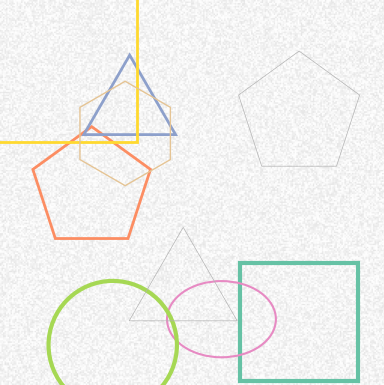[{"shape": "square", "thickness": 3, "radius": 0.76, "center": [0.778, 0.164]}, {"shape": "pentagon", "thickness": 2, "radius": 0.8, "center": [0.238, 0.51]}, {"shape": "triangle", "thickness": 2, "radius": 0.69, "center": [0.337, 0.719]}, {"shape": "oval", "thickness": 1.5, "radius": 0.71, "center": [0.575, 0.171]}, {"shape": "circle", "thickness": 3, "radius": 0.83, "center": [0.293, 0.104]}, {"shape": "square", "thickness": 2, "radius": 0.98, "center": [0.162, 0.827]}, {"shape": "hexagon", "thickness": 1, "radius": 0.68, "center": [0.325, 0.653]}, {"shape": "triangle", "thickness": 0.5, "radius": 0.81, "center": [0.476, 0.248]}, {"shape": "pentagon", "thickness": 0.5, "radius": 0.83, "center": [0.777, 0.702]}]